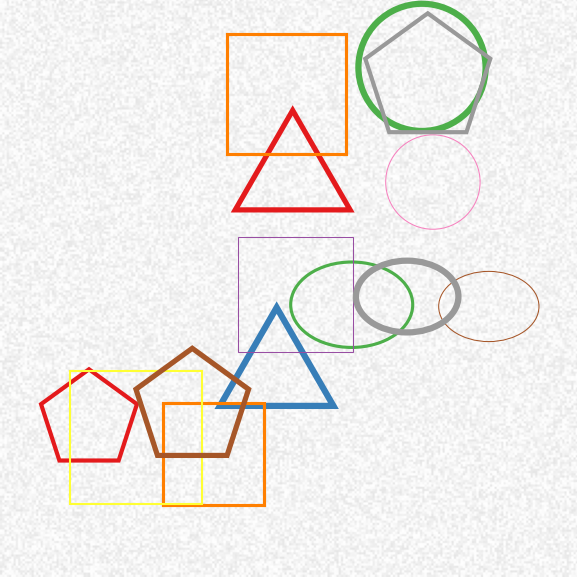[{"shape": "triangle", "thickness": 2.5, "radius": 0.57, "center": [0.507, 0.693]}, {"shape": "pentagon", "thickness": 2, "radius": 0.44, "center": [0.154, 0.272]}, {"shape": "triangle", "thickness": 3, "radius": 0.57, "center": [0.479, 0.353]}, {"shape": "oval", "thickness": 1.5, "radius": 0.53, "center": [0.609, 0.471]}, {"shape": "circle", "thickness": 3, "radius": 0.55, "center": [0.731, 0.882]}, {"shape": "square", "thickness": 0.5, "radius": 0.5, "center": [0.512, 0.489]}, {"shape": "square", "thickness": 1.5, "radius": 0.52, "center": [0.496, 0.836]}, {"shape": "square", "thickness": 1.5, "radius": 0.44, "center": [0.37, 0.212]}, {"shape": "square", "thickness": 1, "radius": 0.57, "center": [0.235, 0.241]}, {"shape": "oval", "thickness": 0.5, "radius": 0.43, "center": [0.846, 0.468]}, {"shape": "pentagon", "thickness": 2.5, "radius": 0.51, "center": [0.333, 0.293]}, {"shape": "circle", "thickness": 0.5, "radius": 0.41, "center": [0.75, 0.684]}, {"shape": "oval", "thickness": 3, "radius": 0.44, "center": [0.705, 0.486]}, {"shape": "pentagon", "thickness": 2, "radius": 0.57, "center": [0.741, 0.862]}]